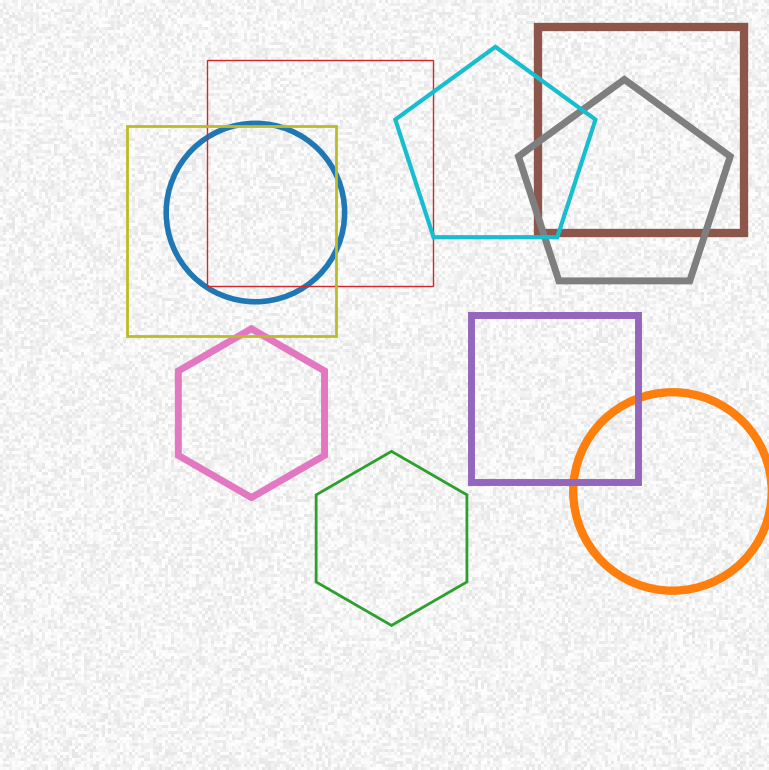[{"shape": "circle", "thickness": 2, "radius": 0.58, "center": [0.332, 0.724]}, {"shape": "circle", "thickness": 3, "radius": 0.64, "center": [0.873, 0.362]}, {"shape": "hexagon", "thickness": 1, "radius": 0.57, "center": [0.508, 0.301]}, {"shape": "square", "thickness": 0.5, "radius": 0.73, "center": [0.416, 0.775]}, {"shape": "square", "thickness": 2.5, "radius": 0.54, "center": [0.72, 0.483]}, {"shape": "square", "thickness": 3, "radius": 0.67, "center": [0.832, 0.831]}, {"shape": "hexagon", "thickness": 2.5, "radius": 0.55, "center": [0.327, 0.463]}, {"shape": "pentagon", "thickness": 2.5, "radius": 0.72, "center": [0.811, 0.752]}, {"shape": "square", "thickness": 1, "radius": 0.68, "center": [0.301, 0.7]}, {"shape": "pentagon", "thickness": 1.5, "radius": 0.68, "center": [0.643, 0.802]}]